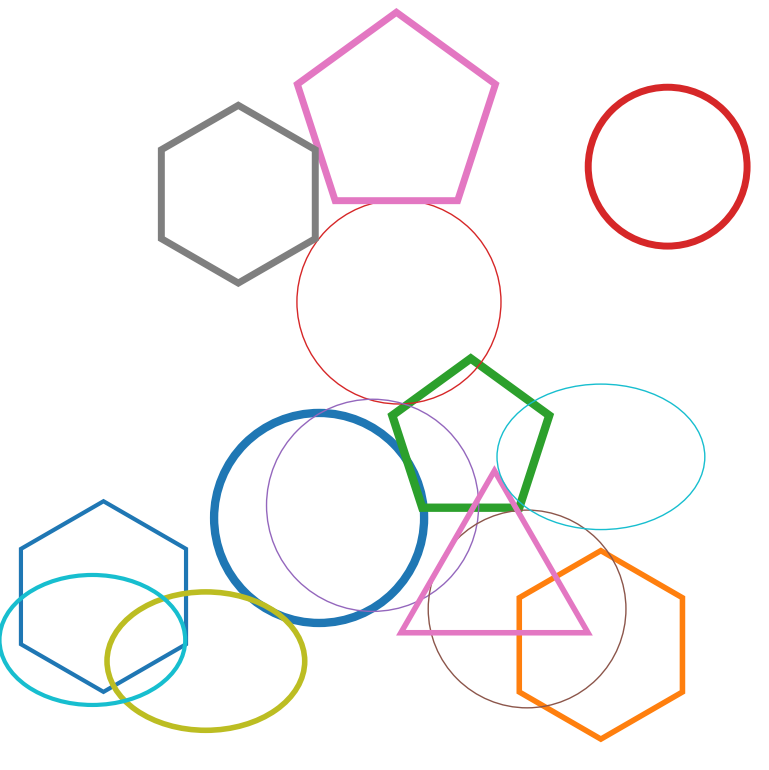[{"shape": "hexagon", "thickness": 1.5, "radius": 0.62, "center": [0.134, 0.225]}, {"shape": "circle", "thickness": 3, "radius": 0.68, "center": [0.414, 0.327]}, {"shape": "hexagon", "thickness": 2, "radius": 0.61, "center": [0.78, 0.163]}, {"shape": "pentagon", "thickness": 3, "radius": 0.54, "center": [0.611, 0.427]}, {"shape": "circle", "thickness": 2.5, "radius": 0.52, "center": [0.867, 0.784]}, {"shape": "circle", "thickness": 0.5, "radius": 0.66, "center": [0.518, 0.608]}, {"shape": "circle", "thickness": 0.5, "radius": 0.69, "center": [0.484, 0.344]}, {"shape": "circle", "thickness": 0.5, "radius": 0.64, "center": [0.685, 0.209]}, {"shape": "pentagon", "thickness": 2.5, "radius": 0.68, "center": [0.515, 0.849]}, {"shape": "triangle", "thickness": 2, "radius": 0.7, "center": [0.642, 0.248]}, {"shape": "hexagon", "thickness": 2.5, "radius": 0.58, "center": [0.309, 0.748]}, {"shape": "oval", "thickness": 2, "radius": 0.64, "center": [0.267, 0.141]}, {"shape": "oval", "thickness": 1.5, "radius": 0.6, "center": [0.12, 0.169]}, {"shape": "oval", "thickness": 0.5, "radius": 0.67, "center": [0.78, 0.407]}]